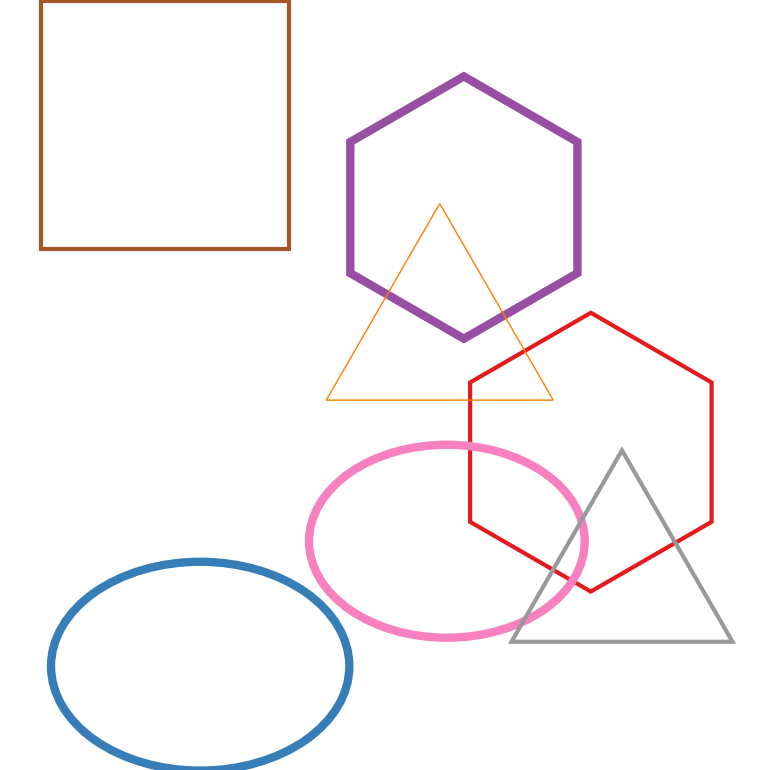[{"shape": "hexagon", "thickness": 1.5, "radius": 0.91, "center": [0.767, 0.413]}, {"shape": "oval", "thickness": 3, "radius": 0.97, "center": [0.26, 0.135]}, {"shape": "hexagon", "thickness": 3, "radius": 0.85, "center": [0.602, 0.73]}, {"shape": "triangle", "thickness": 0.5, "radius": 0.85, "center": [0.571, 0.565]}, {"shape": "square", "thickness": 1.5, "radius": 0.81, "center": [0.214, 0.837]}, {"shape": "oval", "thickness": 3, "radius": 0.9, "center": [0.58, 0.297]}, {"shape": "triangle", "thickness": 1.5, "radius": 0.83, "center": [0.808, 0.249]}]